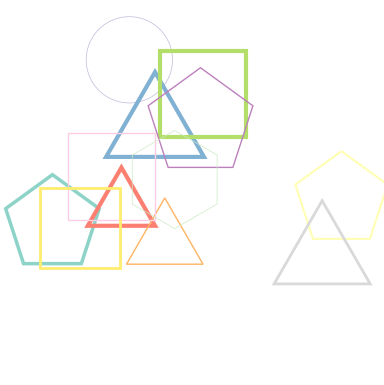[{"shape": "pentagon", "thickness": 2.5, "radius": 0.64, "center": [0.136, 0.419]}, {"shape": "pentagon", "thickness": 1.5, "radius": 0.63, "center": [0.887, 0.482]}, {"shape": "circle", "thickness": 0.5, "radius": 0.56, "center": [0.336, 0.845]}, {"shape": "triangle", "thickness": 3, "radius": 0.5, "center": [0.315, 0.464]}, {"shape": "triangle", "thickness": 3, "radius": 0.73, "center": [0.403, 0.666]}, {"shape": "triangle", "thickness": 1, "radius": 0.57, "center": [0.428, 0.371]}, {"shape": "square", "thickness": 3, "radius": 0.56, "center": [0.527, 0.756]}, {"shape": "square", "thickness": 1, "radius": 0.57, "center": [0.29, 0.542]}, {"shape": "triangle", "thickness": 2, "radius": 0.72, "center": [0.837, 0.335]}, {"shape": "pentagon", "thickness": 1, "radius": 0.72, "center": [0.521, 0.681]}, {"shape": "hexagon", "thickness": 0.5, "radius": 0.64, "center": [0.454, 0.534]}, {"shape": "square", "thickness": 2, "radius": 0.52, "center": [0.207, 0.408]}]